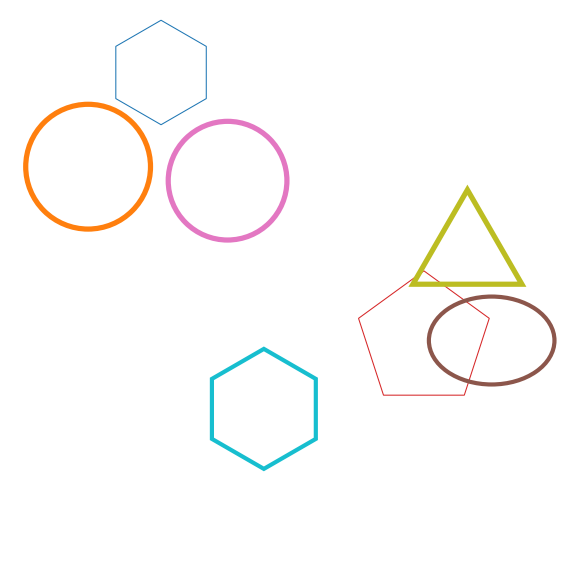[{"shape": "hexagon", "thickness": 0.5, "radius": 0.45, "center": [0.279, 0.874]}, {"shape": "circle", "thickness": 2.5, "radius": 0.54, "center": [0.153, 0.711]}, {"shape": "pentagon", "thickness": 0.5, "radius": 0.59, "center": [0.734, 0.411]}, {"shape": "oval", "thickness": 2, "radius": 0.54, "center": [0.851, 0.409]}, {"shape": "circle", "thickness": 2.5, "radius": 0.51, "center": [0.394, 0.686]}, {"shape": "triangle", "thickness": 2.5, "radius": 0.54, "center": [0.809, 0.561]}, {"shape": "hexagon", "thickness": 2, "radius": 0.52, "center": [0.457, 0.291]}]